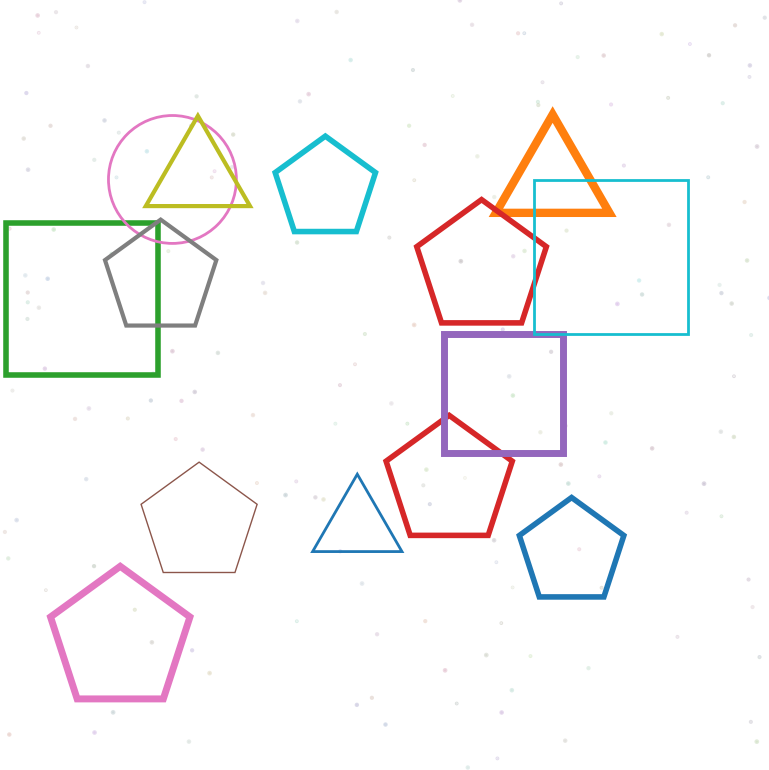[{"shape": "pentagon", "thickness": 2, "radius": 0.36, "center": [0.742, 0.282]}, {"shape": "triangle", "thickness": 1, "radius": 0.33, "center": [0.464, 0.317]}, {"shape": "triangle", "thickness": 3, "radius": 0.43, "center": [0.718, 0.766]}, {"shape": "square", "thickness": 2, "radius": 0.49, "center": [0.106, 0.612]}, {"shape": "pentagon", "thickness": 2, "radius": 0.43, "center": [0.583, 0.374]}, {"shape": "pentagon", "thickness": 2, "radius": 0.44, "center": [0.625, 0.652]}, {"shape": "square", "thickness": 2.5, "radius": 0.39, "center": [0.654, 0.489]}, {"shape": "pentagon", "thickness": 0.5, "radius": 0.4, "center": [0.259, 0.321]}, {"shape": "circle", "thickness": 1, "radius": 0.42, "center": [0.224, 0.767]}, {"shape": "pentagon", "thickness": 2.5, "radius": 0.48, "center": [0.156, 0.169]}, {"shape": "pentagon", "thickness": 1.5, "radius": 0.38, "center": [0.209, 0.639]}, {"shape": "triangle", "thickness": 1.5, "radius": 0.39, "center": [0.257, 0.771]}, {"shape": "pentagon", "thickness": 2, "radius": 0.34, "center": [0.423, 0.755]}, {"shape": "square", "thickness": 1, "radius": 0.5, "center": [0.794, 0.667]}]